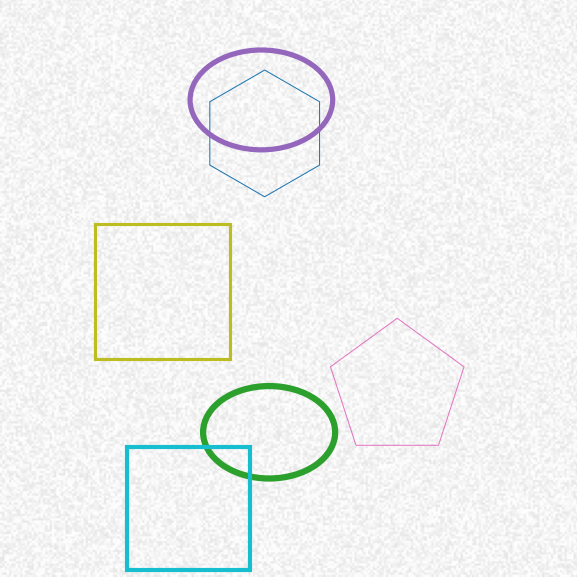[{"shape": "hexagon", "thickness": 0.5, "radius": 0.55, "center": [0.458, 0.768]}, {"shape": "oval", "thickness": 3, "radius": 0.57, "center": [0.466, 0.251]}, {"shape": "oval", "thickness": 2.5, "radius": 0.62, "center": [0.453, 0.826]}, {"shape": "pentagon", "thickness": 0.5, "radius": 0.61, "center": [0.688, 0.326]}, {"shape": "square", "thickness": 1.5, "radius": 0.59, "center": [0.282, 0.495]}, {"shape": "square", "thickness": 2, "radius": 0.53, "center": [0.326, 0.119]}]